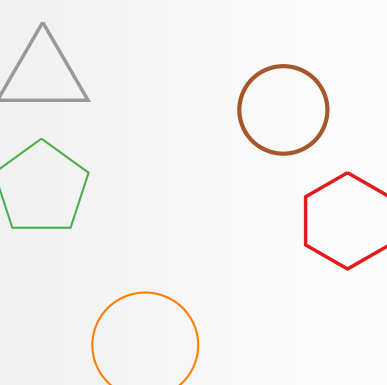[{"shape": "hexagon", "thickness": 2.5, "radius": 0.63, "center": [0.897, 0.426]}, {"shape": "pentagon", "thickness": 1.5, "radius": 0.64, "center": [0.107, 0.512]}, {"shape": "circle", "thickness": 1.5, "radius": 0.68, "center": [0.375, 0.103]}, {"shape": "circle", "thickness": 3, "radius": 0.57, "center": [0.731, 0.714]}, {"shape": "triangle", "thickness": 2.5, "radius": 0.67, "center": [0.11, 0.807]}]